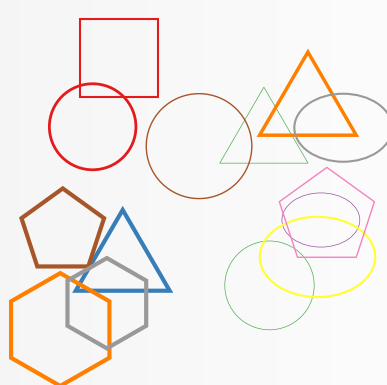[{"shape": "square", "thickness": 1.5, "radius": 0.51, "center": [0.307, 0.849]}, {"shape": "circle", "thickness": 2, "radius": 0.56, "center": [0.239, 0.671]}, {"shape": "triangle", "thickness": 3, "radius": 0.7, "center": [0.317, 0.315]}, {"shape": "circle", "thickness": 0.5, "radius": 0.58, "center": [0.695, 0.259]}, {"shape": "triangle", "thickness": 0.5, "radius": 0.66, "center": [0.681, 0.642]}, {"shape": "oval", "thickness": 0.5, "radius": 0.5, "center": [0.828, 0.429]}, {"shape": "hexagon", "thickness": 3, "radius": 0.73, "center": [0.155, 0.144]}, {"shape": "triangle", "thickness": 2.5, "radius": 0.72, "center": [0.795, 0.721]}, {"shape": "oval", "thickness": 1.5, "radius": 0.74, "center": [0.819, 0.333]}, {"shape": "pentagon", "thickness": 3, "radius": 0.56, "center": [0.162, 0.399]}, {"shape": "circle", "thickness": 1, "radius": 0.68, "center": [0.514, 0.62]}, {"shape": "pentagon", "thickness": 1, "radius": 0.64, "center": [0.844, 0.436]}, {"shape": "oval", "thickness": 1.5, "radius": 0.63, "center": [0.886, 0.668]}, {"shape": "hexagon", "thickness": 3, "radius": 0.59, "center": [0.276, 0.212]}]